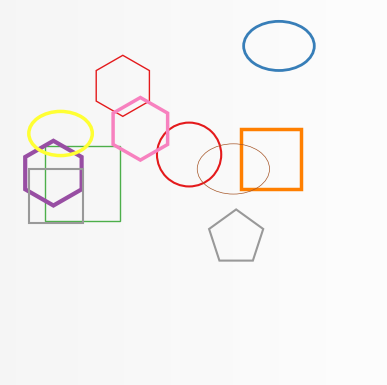[{"shape": "hexagon", "thickness": 1, "radius": 0.4, "center": [0.317, 0.777]}, {"shape": "circle", "thickness": 1.5, "radius": 0.41, "center": [0.488, 0.599]}, {"shape": "oval", "thickness": 2, "radius": 0.46, "center": [0.72, 0.881]}, {"shape": "square", "thickness": 1, "radius": 0.49, "center": [0.213, 0.522]}, {"shape": "hexagon", "thickness": 3, "radius": 0.42, "center": [0.138, 0.55]}, {"shape": "square", "thickness": 2.5, "radius": 0.39, "center": [0.7, 0.587]}, {"shape": "oval", "thickness": 2.5, "radius": 0.41, "center": [0.156, 0.653]}, {"shape": "oval", "thickness": 0.5, "radius": 0.47, "center": [0.602, 0.561]}, {"shape": "hexagon", "thickness": 2.5, "radius": 0.41, "center": [0.362, 0.665]}, {"shape": "pentagon", "thickness": 1.5, "radius": 0.37, "center": [0.609, 0.383]}, {"shape": "square", "thickness": 1.5, "radius": 0.35, "center": [0.145, 0.491]}]